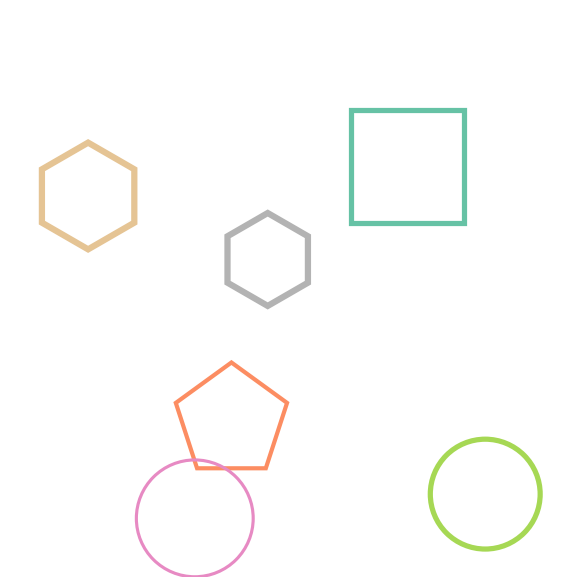[{"shape": "square", "thickness": 2.5, "radius": 0.49, "center": [0.706, 0.711]}, {"shape": "pentagon", "thickness": 2, "radius": 0.51, "center": [0.401, 0.27]}, {"shape": "circle", "thickness": 1.5, "radius": 0.51, "center": [0.337, 0.102]}, {"shape": "circle", "thickness": 2.5, "radius": 0.48, "center": [0.84, 0.144]}, {"shape": "hexagon", "thickness": 3, "radius": 0.46, "center": [0.153, 0.66]}, {"shape": "hexagon", "thickness": 3, "radius": 0.4, "center": [0.464, 0.55]}]